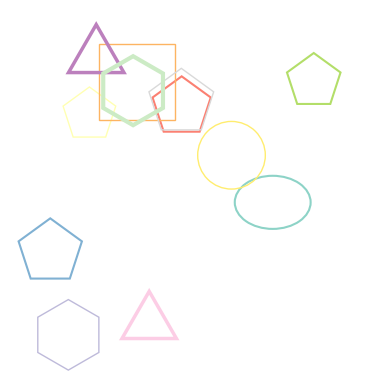[{"shape": "oval", "thickness": 1.5, "radius": 0.49, "center": [0.708, 0.474]}, {"shape": "pentagon", "thickness": 1, "radius": 0.36, "center": [0.232, 0.702]}, {"shape": "hexagon", "thickness": 1, "radius": 0.46, "center": [0.177, 0.13]}, {"shape": "pentagon", "thickness": 1.5, "radius": 0.4, "center": [0.472, 0.722]}, {"shape": "pentagon", "thickness": 1.5, "radius": 0.43, "center": [0.131, 0.346]}, {"shape": "square", "thickness": 1, "radius": 0.49, "center": [0.355, 0.788]}, {"shape": "pentagon", "thickness": 1.5, "radius": 0.37, "center": [0.815, 0.789]}, {"shape": "triangle", "thickness": 2.5, "radius": 0.41, "center": [0.388, 0.162]}, {"shape": "pentagon", "thickness": 1, "radius": 0.44, "center": [0.471, 0.734]}, {"shape": "triangle", "thickness": 2.5, "radius": 0.42, "center": [0.25, 0.853]}, {"shape": "hexagon", "thickness": 3, "radius": 0.45, "center": [0.346, 0.764]}, {"shape": "circle", "thickness": 1, "radius": 0.44, "center": [0.601, 0.597]}]